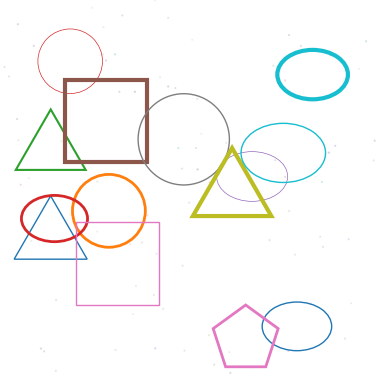[{"shape": "triangle", "thickness": 1, "radius": 0.55, "center": [0.132, 0.382]}, {"shape": "oval", "thickness": 1, "radius": 0.45, "center": [0.771, 0.152]}, {"shape": "circle", "thickness": 2, "radius": 0.47, "center": [0.283, 0.452]}, {"shape": "triangle", "thickness": 1.5, "radius": 0.52, "center": [0.132, 0.611]}, {"shape": "circle", "thickness": 0.5, "radius": 0.42, "center": [0.182, 0.841]}, {"shape": "oval", "thickness": 2, "radius": 0.43, "center": [0.142, 0.432]}, {"shape": "oval", "thickness": 0.5, "radius": 0.46, "center": [0.655, 0.542]}, {"shape": "square", "thickness": 3, "radius": 0.53, "center": [0.276, 0.686]}, {"shape": "square", "thickness": 1, "radius": 0.54, "center": [0.306, 0.315]}, {"shape": "pentagon", "thickness": 2, "radius": 0.44, "center": [0.638, 0.119]}, {"shape": "circle", "thickness": 1, "radius": 0.59, "center": [0.477, 0.638]}, {"shape": "triangle", "thickness": 3, "radius": 0.59, "center": [0.603, 0.498]}, {"shape": "oval", "thickness": 1, "radius": 0.55, "center": [0.736, 0.603]}, {"shape": "oval", "thickness": 3, "radius": 0.46, "center": [0.812, 0.806]}]